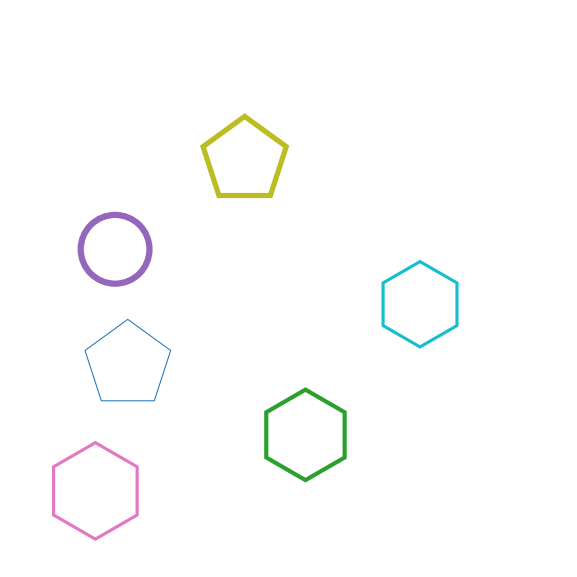[{"shape": "pentagon", "thickness": 0.5, "radius": 0.39, "center": [0.221, 0.368]}, {"shape": "hexagon", "thickness": 2, "radius": 0.39, "center": [0.529, 0.246]}, {"shape": "circle", "thickness": 3, "radius": 0.3, "center": [0.199, 0.567]}, {"shape": "hexagon", "thickness": 1.5, "radius": 0.42, "center": [0.165, 0.149]}, {"shape": "pentagon", "thickness": 2.5, "radius": 0.38, "center": [0.424, 0.722]}, {"shape": "hexagon", "thickness": 1.5, "radius": 0.37, "center": [0.727, 0.472]}]